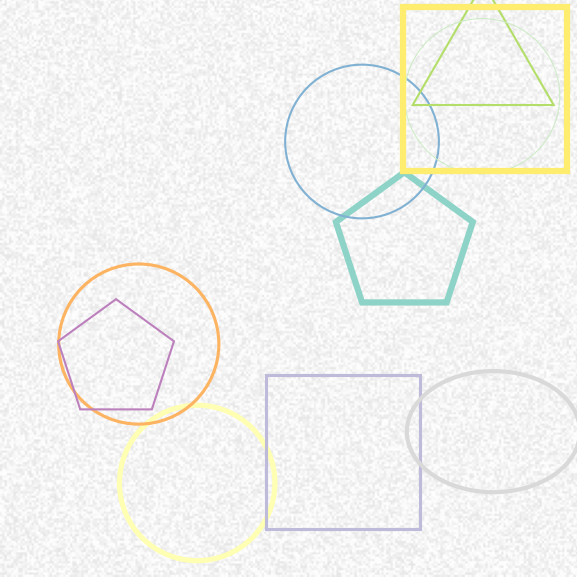[{"shape": "pentagon", "thickness": 3, "radius": 0.62, "center": [0.7, 0.576]}, {"shape": "circle", "thickness": 2.5, "radius": 0.67, "center": [0.341, 0.163]}, {"shape": "square", "thickness": 1.5, "radius": 0.67, "center": [0.594, 0.216]}, {"shape": "circle", "thickness": 1, "radius": 0.67, "center": [0.627, 0.754]}, {"shape": "circle", "thickness": 1.5, "radius": 0.69, "center": [0.24, 0.403]}, {"shape": "triangle", "thickness": 1, "radius": 0.7, "center": [0.837, 0.888]}, {"shape": "oval", "thickness": 2, "radius": 0.75, "center": [0.854, 0.252]}, {"shape": "pentagon", "thickness": 1, "radius": 0.53, "center": [0.201, 0.376]}, {"shape": "circle", "thickness": 0.5, "radius": 0.67, "center": [0.835, 0.833]}, {"shape": "square", "thickness": 3, "radius": 0.71, "center": [0.84, 0.845]}]